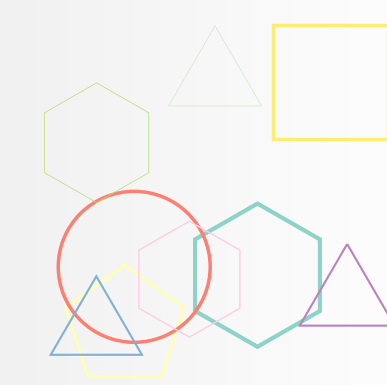[{"shape": "hexagon", "thickness": 3, "radius": 0.93, "center": [0.664, 0.285]}, {"shape": "pentagon", "thickness": 2, "radius": 0.8, "center": [0.322, 0.151]}, {"shape": "circle", "thickness": 2.5, "radius": 0.98, "center": [0.346, 0.307]}, {"shape": "triangle", "thickness": 1.5, "radius": 0.68, "center": [0.249, 0.146]}, {"shape": "hexagon", "thickness": 0.5, "radius": 0.78, "center": [0.249, 0.629]}, {"shape": "hexagon", "thickness": 1, "radius": 0.75, "center": [0.489, 0.275]}, {"shape": "triangle", "thickness": 1.5, "radius": 0.71, "center": [0.896, 0.225]}, {"shape": "triangle", "thickness": 0.5, "radius": 0.69, "center": [0.555, 0.794]}, {"shape": "square", "thickness": 2.5, "radius": 0.74, "center": [0.852, 0.787]}]